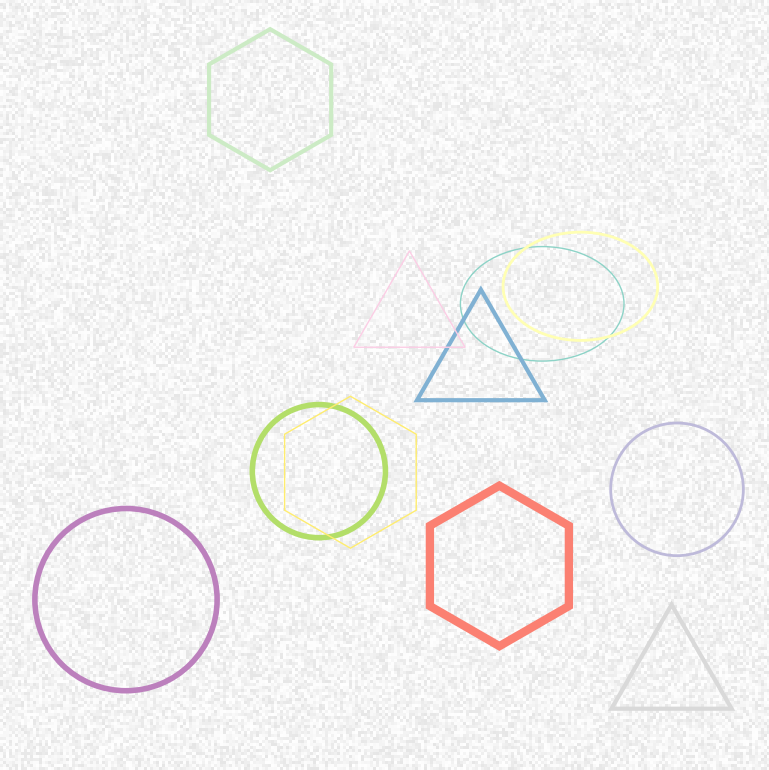[{"shape": "oval", "thickness": 0.5, "radius": 0.53, "center": [0.704, 0.605]}, {"shape": "oval", "thickness": 1, "radius": 0.5, "center": [0.754, 0.628]}, {"shape": "circle", "thickness": 1, "radius": 0.43, "center": [0.879, 0.364]}, {"shape": "hexagon", "thickness": 3, "radius": 0.52, "center": [0.649, 0.265]}, {"shape": "triangle", "thickness": 1.5, "radius": 0.48, "center": [0.625, 0.528]}, {"shape": "circle", "thickness": 2, "radius": 0.43, "center": [0.414, 0.388]}, {"shape": "triangle", "thickness": 0.5, "radius": 0.42, "center": [0.532, 0.591]}, {"shape": "triangle", "thickness": 1.5, "radius": 0.45, "center": [0.872, 0.125]}, {"shape": "circle", "thickness": 2, "radius": 0.59, "center": [0.164, 0.221]}, {"shape": "hexagon", "thickness": 1.5, "radius": 0.46, "center": [0.351, 0.871]}, {"shape": "hexagon", "thickness": 0.5, "radius": 0.49, "center": [0.455, 0.387]}]